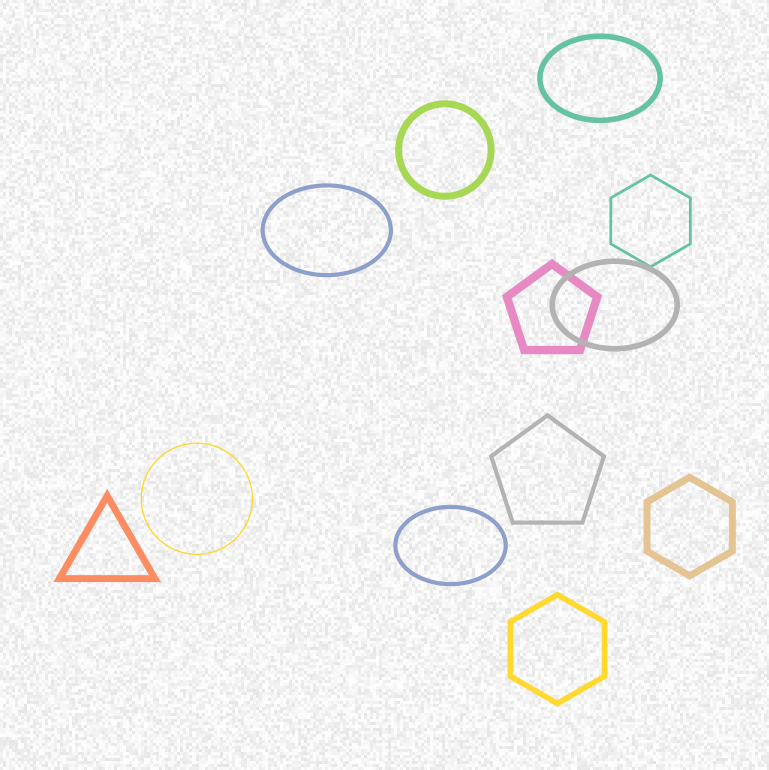[{"shape": "oval", "thickness": 2, "radius": 0.39, "center": [0.779, 0.898]}, {"shape": "hexagon", "thickness": 1, "radius": 0.3, "center": [0.845, 0.713]}, {"shape": "triangle", "thickness": 2.5, "radius": 0.36, "center": [0.139, 0.284]}, {"shape": "oval", "thickness": 1.5, "radius": 0.42, "center": [0.424, 0.701]}, {"shape": "oval", "thickness": 1.5, "radius": 0.36, "center": [0.585, 0.292]}, {"shape": "pentagon", "thickness": 3, "radius": 0.31, "center": [0.717, 0.595]}, {"shape": "circle", "thickness": 2.5, "radius": 0.3, "center": [0.578, 0.805]}, {"shape": "hexagon", "thickness": 2, "radius": 0.35, "center": [0.724, 0.157]}, {"shape": "circle", "thickness": 0.5, "radius": 0.36, "center": [0.256, 0.352]}, {"shape": "hexagon", "thickness": 2.5, "radius": 0.32, "center": [0.896, 0.316]}, {"shape": "pentagon", "thickness": 1.5, "radius": 0.39, "center": [0.711, 0.384]}, {"shape": "oval", "thickness": 2, "radius": 0.41, "center": [0.798, 0.604]}]